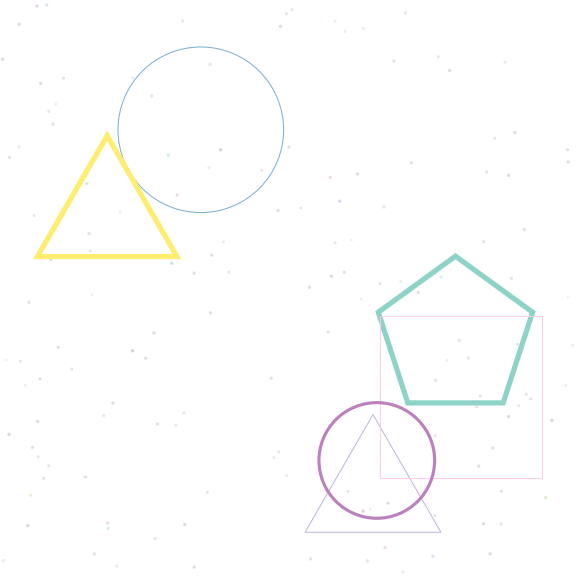[{"shape": "pentagon", "thickness": 2.5, "radius": 0.7, "center": [0.789, 0.415]}, {"shape": "triangle", "thickness": 0.5, "radius": 0.68, "center": [0.646, 0.145]}, {"shape": "circle", "thickness": 0.5, "radius": 0.72, "center": [0.348, 0.774]}, {"shape": "square", "thickness": 0.5, "radius": 0.7, "center": [0.798, 0.311]}, {"shape": "circle", "thickness": 1.5, "radius": 0.5, "center": [0.652, 0.202]}, {"shape": "triangle", "thickness": 2.5, "radius": 0.7, "center": [0.186, 0.625]}]